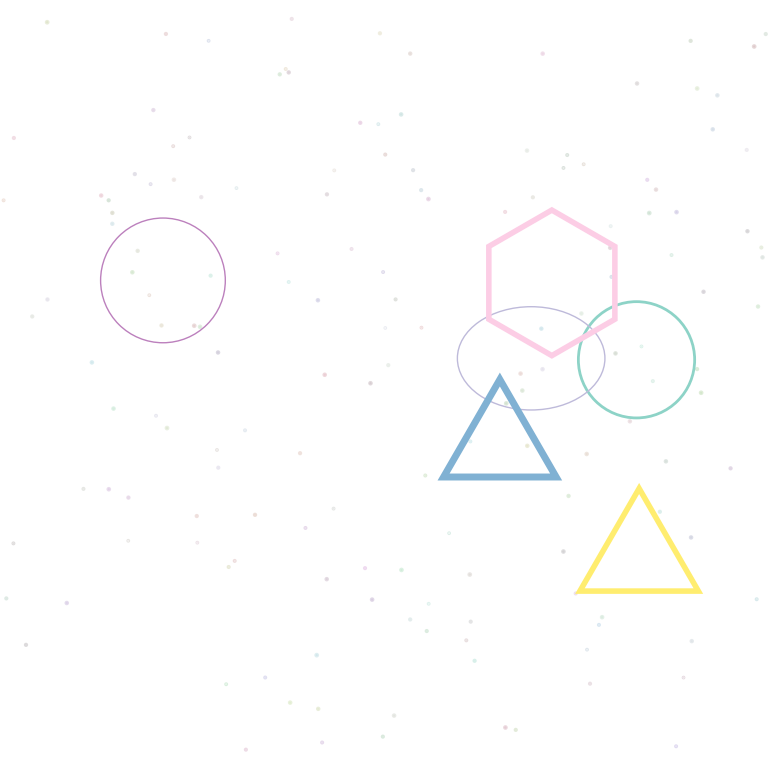[{"shape": "circle", "thickness": 1, "radius": 0.38, "center": [0.827, 0.533]}, {"shape": "oval", "thickness": 0.5, "radius": 0.48, "center": [0.69, 0.535]}, {"shape": "triangle", "thickness": 2.5, "radius": 0.42, "center": [0.649, 0.423]}, {"shape": "hexagon", "thickness": 2, "radius": 0.47, "center": [0.717, 0.633]}, {"shape": "circle", "thickness": 0.5, "radius": 0.4, "center": [0.212, 0.636]}, {"shape": "triangle", "thickness": 2, "radius": 0.44, "center": [0.83, 0.277]}]